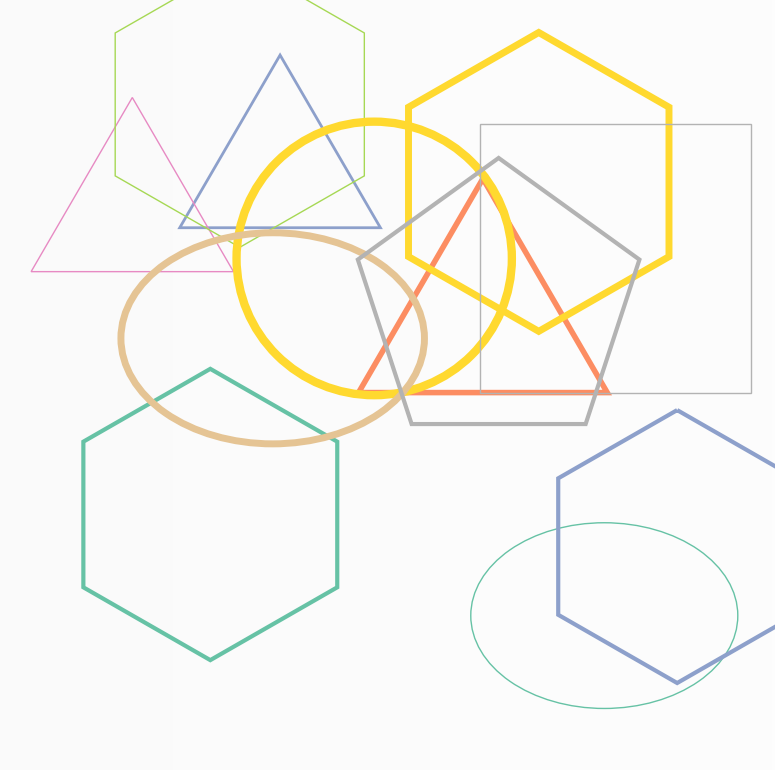[{"shape": "oval", "thickness": 0.5, "radius": 0.86, "center": [0.78, 0.201]}, {"shape": "hexagon", "thickness": 1.5, "radius": 0.95, "center": [0.271, 0.332]}, {"shape": "triangle", "thickness": 2, "radius": 0.93, "center": [0.623, 0.583]}, {"shape": "triangle", "thickness": 1, "radius": 0.75, "center": [0.361, 0.779]}, {"shape": "hexagon", "thickness": 1.5, "radius": 0.89, "center": [0.874, 0.29]}, {"shape": "triangle", "thickness": 0.5, "radius": 0.75, "center": [0.171, 0.723]}, {"shape": "hexagon", "thickness": 0.5, "radius": 0.93, "center": [0.309, 0.864]}, {"shape": "circle", "thickness": 3, "radius": 0.89, "center": [0.483, 0.664]}, {"shape": "hexagon", "thickness": 2.5, "radius": 0.97, "center": [0.695, 0.764]}, {"shape": "oval", "thickness": 2.5, "radius": 0.98, "center": [0.352, 0.561]}, {"shape": "pentagon", "thickness": 1.5, "radius": 0.96, "center": [0.643, 0.604]}, {"shape": "square", "thickness": 0.5, "radius": 0.87, "center": [0.794, 0.664]}]